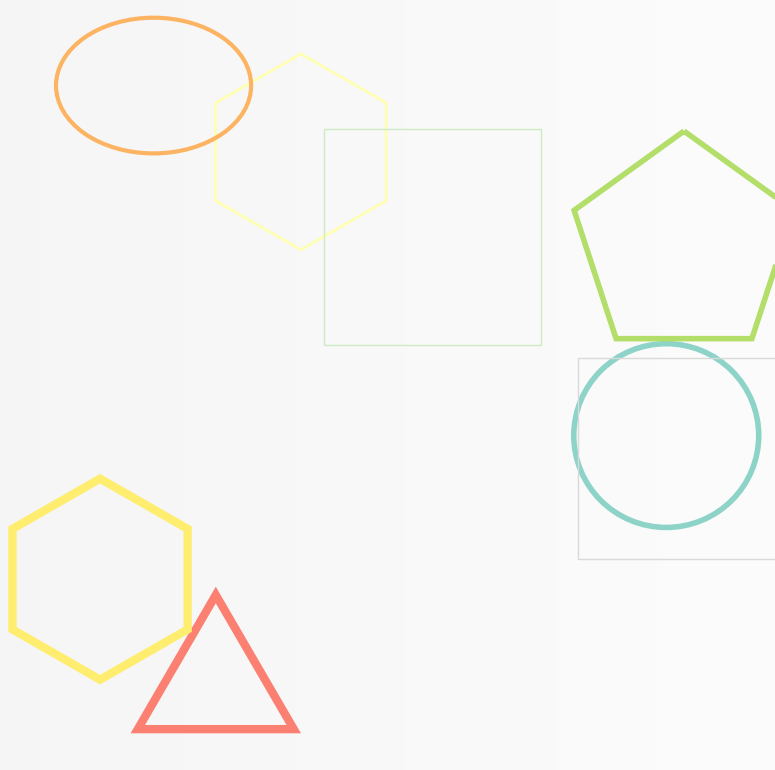[{"shape": "circle", "thickness": 2, "radius": 0.6, "center": [0.86, 0.434]}, {"shape": "hexagon", "thickness": 1, "radius": 0.64, "center": [0.388, 0.803]}, {"shape": "triangle", "thickness": 3, "radius": 0.58, "center": [0.278, 0.111]}, {"shape": "oval", "thickness": 1.5, "radius": 0.63, "center": [0.198, 0.889]}, {"shape": "pentagon", "thickness": 2, "radius": 0.75, "center": [0.883, 0.681]}, {"shape": "square", "thickness": 0.5, "radius": 0.65, "center": [0.877, 0.404]}, {"shape": "square", "thickness": 0.5, "radius": 0.7, "center": [0.558, 0.692]}, {"shape": "hexagon", "thickness": 3, "radius": 0.65, "center": [0.129, 0.248]}]